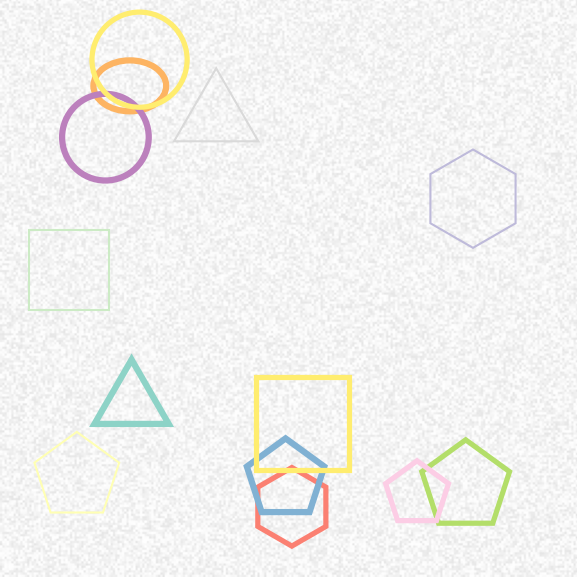[{"shape": "triangle", "thickness": 3, "radius": 0.37, "center": [0.228, 0.302]}, {"shape": "pentagon", "thickness": 1, "radius": 0.39, "center": [0.133, 0.174]}, {"shape": "hexagon", "thickness": 1, "radius": 0.43, "center": [0.819, 0.655]}, {"shape": "hexagon", "thickness": 2.5, "radius": 0.34, "center": [0.505, 0.122]}, {"shape": "pentagon", "thickness": 3, "radius": 0.35, "center": [0.495, 0.169]}, {"shape": "oval", "thickness": 3, "radius": 0.31, "center": [0.225, 0.85]}, {"shape": "pentagon", "thickness": 2.5, "radius": 0.4, "center": [0.806, 0.158]}, {"shape": "pentagon", "thickness": 2.5, "radius": 0.29, "center": [0.722, 0.144]}, {"shape": "triangle", "thickness": 1, "radius": 0.42, "center": [0.374, 0.797]}, {"shape": "circle", "thickness": 3, "radius": 0.38, "center": [0.183, 0.762]}, {"shape": "square", "thickness": 1, "radius": 0.35, "center": [0.12, 0.532]}, {"shape": "square", "thickness": 2.5, "radius": 0.4, "center": [0.524, 0.266]}, {"shape": "circle", "thickness": 2.5, "radius": 0.41, "center": [0.242, 0.896]}]